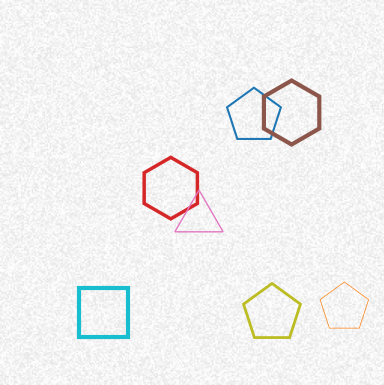[{"shape": "pentagon", "thickness": 1.5, "radius": 0.37, "center": [0.66, 0.699]}, {"shape": "pentagon", "thickness": 0.5, "radius": 0.33, "center": [0.894, 0.201]}, {"shape": "hexagon", "thickness": 2.5, "radius": 0.4, "center": [0.444, 0.511]}, {"shape": "hexagon", "thickness": 3, "radius": 0.42, "center": [0.757, 0.708]}, {"shape": "triangle", "thickness": 1, "radius": 0.36, "center": [0.517, 0.434]}, {"shape": "pentagon", "thickness": 2, "radius": 0.39, "center": [0.707, 0.186]}, {"shape": "square", "thickness": 3, "radius": 0.32, "center": [0.268, 0.188]}]